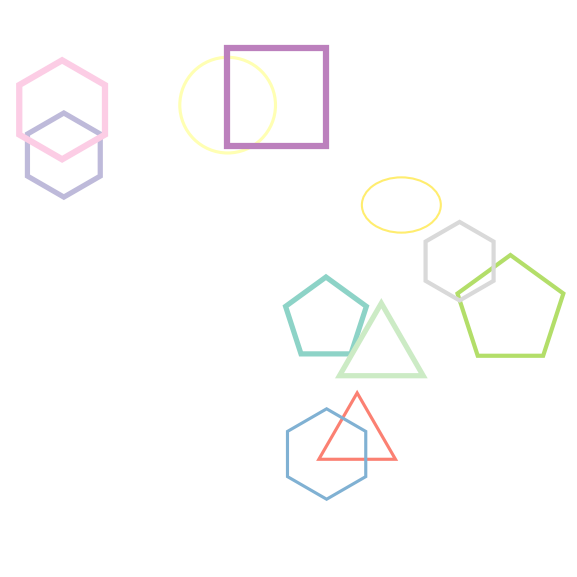[{"shape": "pentagon", "thickness": 2.5, "radius": 0.37, "center": [0.564, 0.446]}, {"shape": "circle", "thickness": 1.5, "radius": 0.41, "center": [0.394, 0.817]}, {"shape": "hexagon", "thickness": 2.5, "radius": 0.36, "center": [0.111, 0.731]}, {"shape": "triangle", "thickness": 1.5, "radius": 0.38, "center": [0.618, 0.242]}, {"shape": "hexagon", "thickness": 1.5, "radius": 0.39, "center": [0.566, 0.213]}, {"shape": "pentagon", "thickness": 2, "radius": 0.48, "center": [0.884, 0.461]}, {"shape": "hexagon", "thickness": 3, "radius": 0.43, "center": [0.108, 0.809]}, {"shape": "hexagon", "thickness": 2, "radius": 0.34, "center": [0.796, 0.547]}, {"shape": "square", "thickness": 3, "radius": 0.43, "center": [0.479, 0.831]}, {"shape": "triangle", "thickness": 2.5, "radius": 0.42, "center": [0.66, 0.39]}, {"shape": "oval", "thickness": 1, "radius": 0.34, "center": [0.695, 0.644]}]